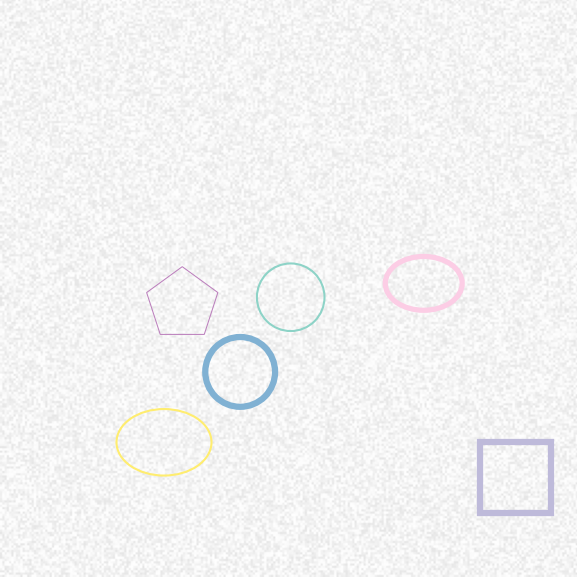[{"shape": "circle", "thickness": 1, "radius": 0.29, "center": [0.503, 0.484]}, {"shape": "square", "thickness": 3, "radius": 0.31, "center": [0.892, 0.172]}, {"shape": "circle", "thickness": 3, "radius": 0.3, "center": [0.416, 0.355]}, {"shape": "oval", "thickness": 2.5, "radius": 0.33, "center": [0.734, 0.508]}, {"shape": "pentagon", "thickness": 0.5, "radius": 0.32, "center": [0.316, 0.473]}, {"shape": "oval", "thickness": 1, "radius": 0.41, "center": [0.284, 0.233]}]